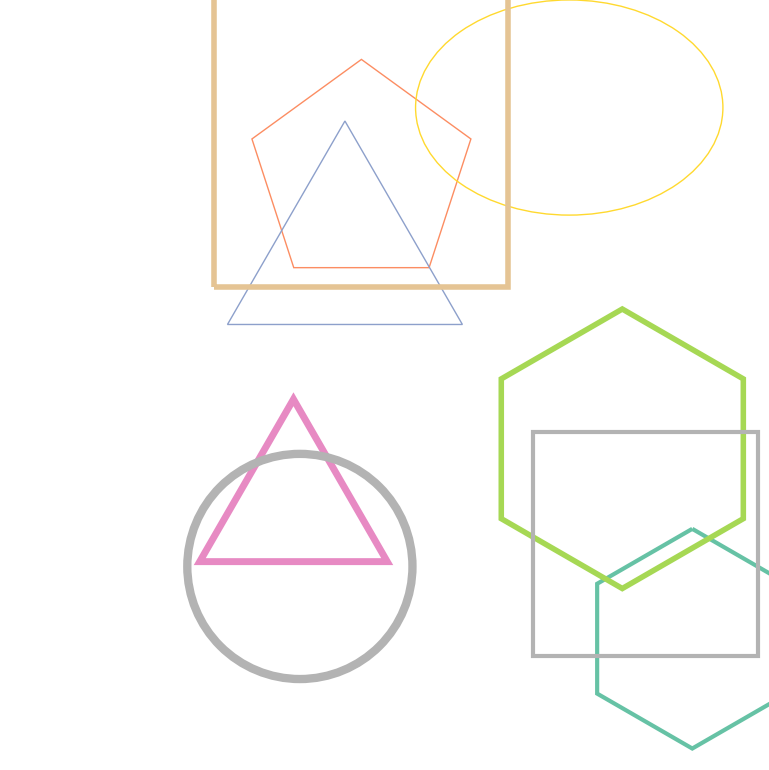[{"shape": "hexagon", "thickness": 1.5, "radius": 0.71, "center": [0.899, 0.171]}, {"shape": "pentagon", "thickness": 0.5, "radius": 0.75, "center": [0.469, 0.773]}, {"shape": "triangle", "thickness": 0.5, "radius": 0.88, "center": [0.448, 0.667]}, {"shape": "triangle", "thickness": 2.5, "radius": 0.7, "center": [0.381, 0.341]}, {"shape": "hexagon", "thickness": 2, "radius": 0.91, "center": [0.808, 0.417]}, {"shape": "oval", "thickness": 0.5, "radius": 1.0, "center": [0.739, 0.86]}, {"shape": "square", "thickness": 2, "radius": 0.95, "center": [0.468, 0.819]}, {"shape": "square", "thickness": 1.5, "radius": 0.73, "center": [0.839, 0.294]}, {"shape": "circle", "thickness": 3, "radius": 0.73, "center": [0.389, 0.264]}]